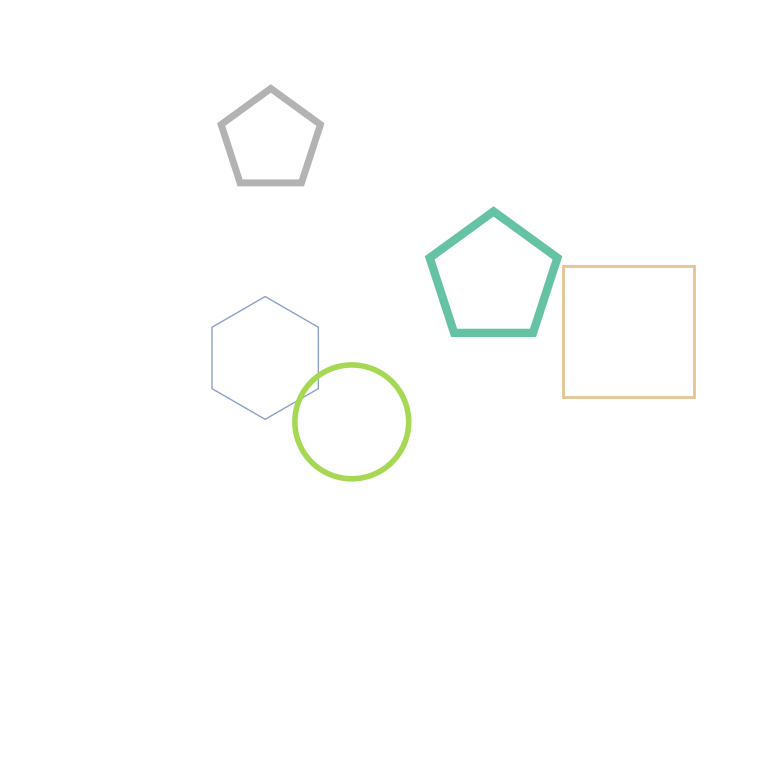[{"shape": "pentagon", "thickness": 3, "radius": 0.44, "center": [0.641, 0.638]}, {"shape": "hexagon", "thickness": 0.5, "radius": 0.4, "center": [0.344, 0.535]}, {"shape": "circle", "thickness": 2, "radius": 0.37, "center": [0.457, 0.452]}, {"shape": "square", "thickness": 1, "radius": 0.43, "center": [0.816, 0.569]}, {"shape": "pentagon", "thickness": 2.5, "radius": 0.34, "center": [0.352, 0.817]}]